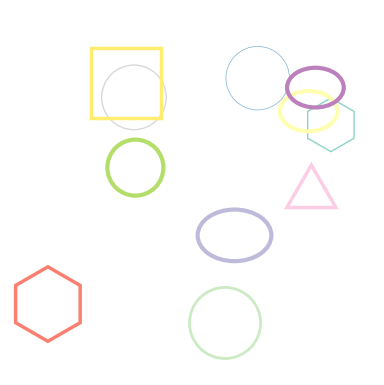[{"shape": "hexagon", "thickness": 1, "radius": 0.35, "center": [0.859, 0.676]}, {"shape": "oval", "thickness": 3, "radius": 0.37, "center": [0.802, 0.711]}, {"shape": "oval", "thickness": 3, "radius": 0.48, "center": [0.609, 0.389]}, {"shape": "hexagon", "thickness": 2.5, "radius": 0.48, "center": [0.124, 0.21]}, {"shape": "circle", "thickness": 0.5, "radius": 0.41, "center": [0.669, 0.797]}, {"shape": "circle", "thickness": 3, "radius": 0.36, "center": [0.352, 0.565]}, {"shape": "triangle", "thickness": 2.5, "radius": 0.37, "center": [0.809, 0.498]}, {"shape": "circle", "thickness": 1, "radius": 0.42, "center": [0.348, 0.747]}, {"shape": "oval", "thickness": 3, "radius": 0.37, "center": [0.819, 0.772]}, {"shape": "circle", "thickness": 2, "radius": 0.46, "center": [0.585, 0.161]}, {"shape": "square", "thickness": 2.5, "radius": 0.46, "center": [0.327, 0.785]}]